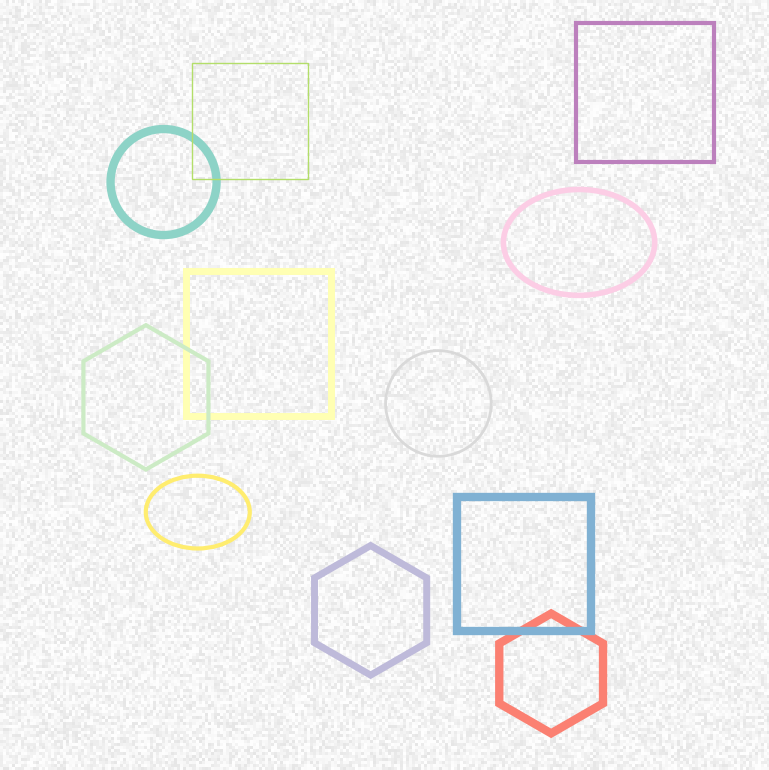[{"shape": "circle", "thickness": 3, "radius": 0.34, "center": [0.212, 0.764]}, {"shape": "square", "thickness": 2.5, "radius": 0.47, "center": [0.335, 0.554]}, {"shape": "hexagon", "thickness": 2.5, "radius": 0.42, "center": [0.481, 0.207]}, {"shape": "hexagon", "thickness": 3, "radius": 0.39, "center": [0.716, 0.125]}, {"shape": "square", "thickness": 3, "radius": 0.43, "center": [0.681, 0.267]}, {"shape": "square", "thickness": 0.5, "radius": 0.38, "center": [0.325, 0.843]}, {"shape": "oval", "thickness": 2, "radius": 0.49, "center": [0.752, 0.685]}, {"shape": "circle", "thickness": 1, "radius": 0.34, "center": [0.569, 0.476]}, {"shape": "square", "thickness": 1.5, "radius": 0.45, "center": [0.838, 0.88]}, {"shape": "hexagon", "thickness": 1.5, "radius": 0.47, "center": [0.19, 0.484]}, {"shape": "oval", "thickness": 1.5, "radius": 0.34, "center": [0.257, 0.335]}]